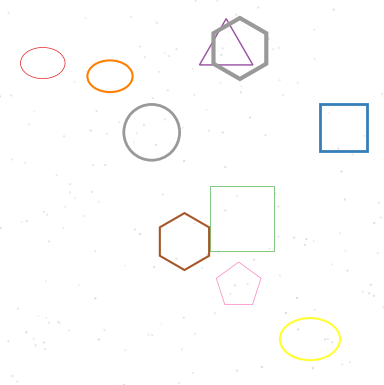[{"shape": "oval", "thickness": 0.5, "radius": 0.29, "center": [0.111, 0.836]}, {"shape": "square", "thickness": 2, "radius": 0.31, "center": [0.892, 0.67]}, {"shape": "square", "thickness": 0.5, "radius": 0.42, "center": [0.628, 0.433]}, {"shape": "triangle", "thickness": 1, "radius": 0.4, "center": [0.587, 0.871]}, {"shape": "oval", "thickness": 1.5, "radius": 0.29, "center": [0.286, 0.802]}, {"shape": "oval", "thickness": 1.5, "radius": 0.39, "center": [0.805, 0.119]}, {"shape": "hexagon", "thickness": 1.5, "radius": 0.37, "center": [0.479, 0.373]}, {"shape": "pentagon", "thickness": 0.5, "radius": 0.31, "center": [0.62, 0.258]}, {"shape": "hexagon", "thickness": 3, "radius": 0.4, "center": [0.623, 0.874]}, {"shape": "circle", "thickness": 2, "radius": 0.36, "center": [0.394, 0.656]}]